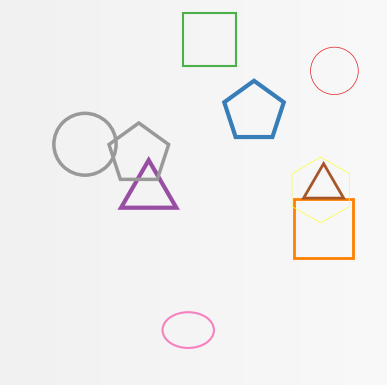[{"shape": "circle", "thickness": 0.5, "radius": 0.31, "center": [0.863, 0.816]}, {"shape": "pentagon", "thickness": 3, "radius": 0.4, "center": [0.656, 0.709]}, {"shape": "square", "thickness": 1.5, "radius": 0.34, "center": [0.541, 0.897]}, {"shape": "triangle", "thickness": 3, "radius": 0.41, "center": [0.384, 0.502]}, {"shape": "square", "thickness": 2, "radius": 0.38, "center": [0.834, 0.407]}, {"shape": "hexagon", "thickness": 0.5, "radius": 0.43, "center": [0.827, 0.506]}, {"shape": "triangle", "thickness": 2, "radius": 0.3, "center": [0.835, 0.515]}, {"shape": "oval", "thickness": 1.5, "radius": 0.33, "center": [0.486, 0.143]}, {"shape": "circle", "thickness": 2.5, "radius": 0.4, "center": [0.219, 0.625]}, {"shape": "pentagon", "thickness": 2.5, "radius": 0.4, "center": [0.358, 0.6]}]